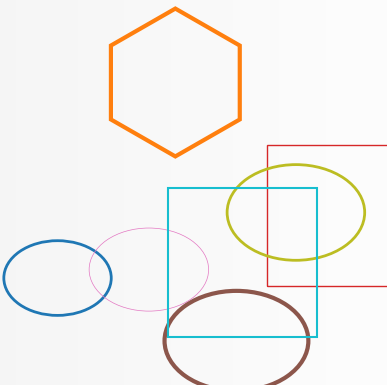[{"shape": "oval", "thickness": 2, "radius": 0.69, "center": [0.148, 0.278]}, {"shape": "hexagon", "thickness": 3, "radius": 0.96, "center": [0.452, 0.786]}, {"shape": "square", "thickness": 1, "radius": 0.92, "center": [0.873, 0.441]}, {"shape": "oval", "thickness": 3, "radius": 0.93, "center": [0.61, 0.115]}, {"shape": "oval", "thickness": 0.5, "radius": 0.77, "center": [0.384, 0.3]}, {"shape": "oval", "thickness": 2, "radius": 0.89, "center": [0.764, 0.448]}, {"shape": "square", "thickness": 1.5, "radius": 0.97, "center": [0.626, 0.318]}]